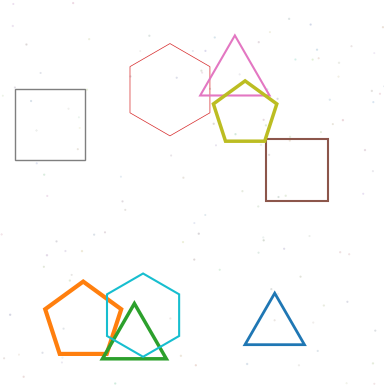[{"shape": "triangle", "thickness": 2, "radius": 0.45, "center": [0.714, 0.149]}, {"shape": "pentagon", "thickness": 3, "radius": 0.52, "center": [0.216, 0.165]}, {"shape": "triangle", "thickness": 2.5, "radius": 0.48, "center": [0.349, 0.116]}, {"shape": "hexagon", "thickness": 0.5, "radius": 0.6, "center": [0.441, 0.767]}, {"shape": "square", "thickness": 1.5, "radius": 0.4, "center": [0.771, 0.558]}, {"shape": "triangle", "thickness": 1.5, "radius": 0.52, "center": [0.61, 0.804]}, {"shape": "square", "thickness": 1, "radius": 0.46, "center": [0.129, 0.676]}, {"shape": "pentagon", "thickness": 2.5, "radius": 0.43, "center": [0.637, 0.703]}, {"shape": "hexagon", "thickness": 1.5, "radius": 0.54, "center": [0.372, 0.181]}]